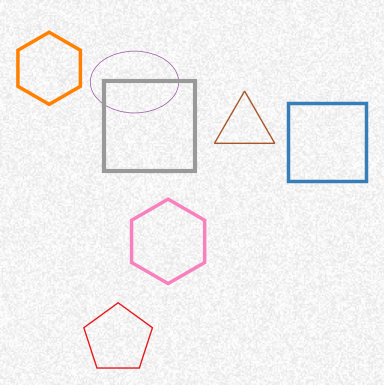[{"shape": "pentagon", "thickness": 1, "radius": 0.47, "center": [0.307, 0.12]}, {"shape": "square", "thickness": 2.5, "radius": 0.51, "center": [0.85, 0.632]}, {"shape": "oval", "thickness": 0.5, "radius": 0.57, "center": [0.349, 0.787]}, {"shape": "hexagon", "thickness": 2.5, "radius": 0.47, "center": [0.128, 0.823]}, {"shape": "triangle", "thickness": 1, "radius": 0.45, "center": [0.635, 0.673]}, {"shape": "hexagon", "thickness": 2.5, "radius": 0.55, "center": [0.437, 0.373]}, {"shape": "square", "thickness": 3, "radius": 0.59, "center": [0.389, 0.673]}]